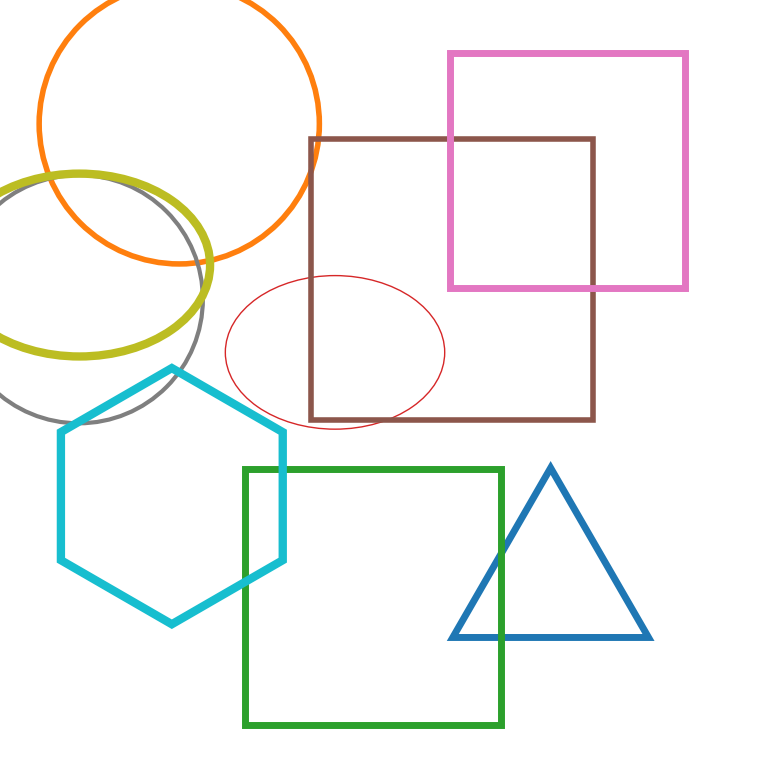[{"shape": "triangle", "thickness": 2.5, "radius": 0.73, "center": [0.715, 0.245]}, {"shape": "circle", "thickness": 2, "radius": 0.91, "center": [0.233, 0.839]}, {"shape": "square", "thickness": 2.5, "radius": 0.83, "center": [0.484, 0.225]}, {"shape": "oval", "thickness": 0.5, "radius": 0.71, "center": [0.435, 0.542]}, {"shape": "square", "thickness": 2, "radius": 0.91, "center": [0.587, 0.637]}, {"shape": "square", "thickness": 2.5, "radius": 0.76, "center": [0.736, 0.778]}, {"shape": "circle", "thickness": 1.5, "radius": 0.81, "center": [0.102, 0.611]}, {"shape": "oval", "thickness": 3, "radius": 0.85, "center": [0.103, 0.656]}, {"shape": "hexagon", "thickness": 3, "radius": 0.83, "center": [0.223, 0.356]}]